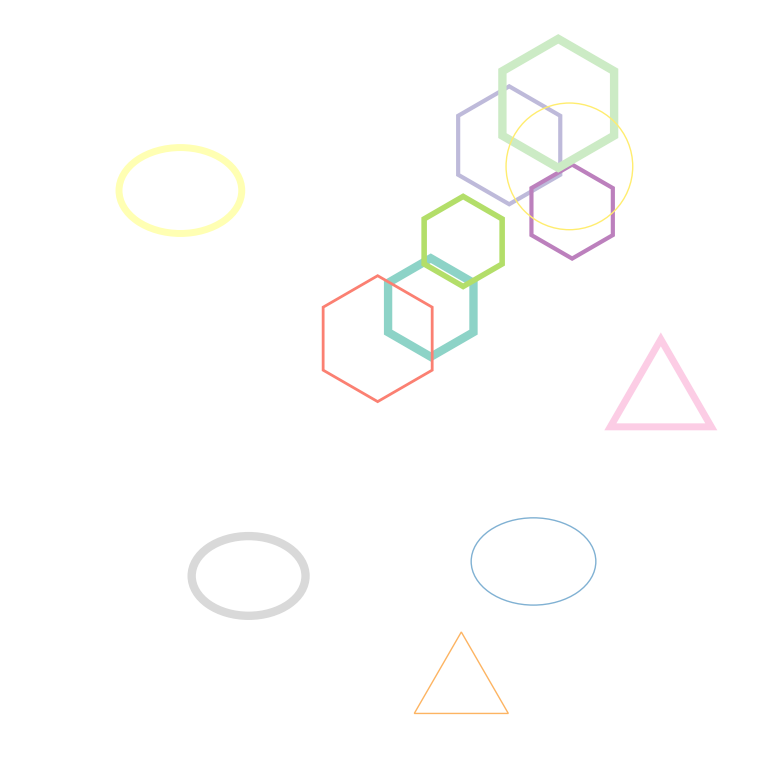[{"shape": "hexagon", "thickness": 3, "radius": 0.32, "center": [0.559, 0.601]}, {"shape": "oval", "thickness": 2.5, "radius": 0.4, "center": [0.234, 0.753]}, {"shape": "hexagon", "thickness": 1.5, "radius": 0.38, "center": [0.661, 0.811]}, {"shape": "hexagon", "thickness": 1, "radius": 0.41, "center": [0.49, 0.56]}, {"shape": "oval", "thickness": 0.5, "radius": 0.4, "center": [0.693, 0.271]}, {"shape": "triangle", "thickness": 0.5, "radius": 0.35, "center": [0.599, 0.109]}, {"shape": "hexagon", "thickness": 2, "radius": 0.29, "center": [0.601, 0.686]}, {"shape": "triangle", "thickness": 2.5, "radius": 0.38, "center": [0.858, 0.484]}, {"shape": "oval", "thickness": 3, "radius": 0.37, "center": [0.323, 0.252]}, {"shape": "hexagon", "thickness": 1.5, "radius": 0.31, "center": [0.743, 0.725]}, {"shape": "hexagon", "thickness": 3, "radius": 0.42, "center": [0.725, 0.866]}, {"shape": "circle", "thickness": 0.5, "radius": 0.41, "center": [0.739, 0.784]}]